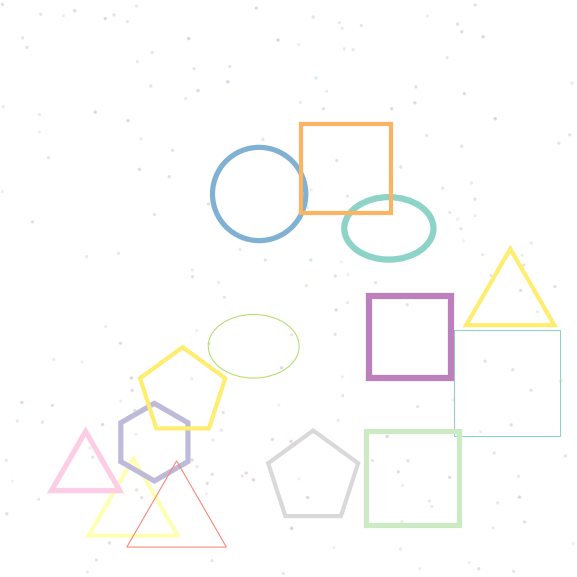[{"shape": "square", "thickness": 0.5, "radius": 0.46, "center": [0.877, 0.337]}, {"shape": "oval", "thickness": 3, "radius": 0.39, "center": [0.673, 0.604]}, {"shape": "triangle", "thickness": 2, "radius": 0.44, "center": [0.231, 0.116]}, {"shape": "hexagon", "thickness": 2.5, "radius": 0.34, "center": [0.267, 0.233]}, {"shape": "triangle", "thickness": 0.5, "radius": 0.5, "center": [0.306, 0.102]}, {"shape": "circle", "thickness": 2.5, "radius": 0.4, "center": [0.449, 0.663]}, {"shape": "square", "thickness": 2, "radius": 0.39, "center": [0.599, 0.708]}, {"shape": "oval", "thickness": 0.5, "radius": 0.39, "center": [0.439, 0.4]}, {"shape": "triangle", "thickness": 2.5, "radius": 0.34, "center": [0.148, 0.184]}, {"shape": "pentagon", "thickness": 2, "radius": 0.41, "center": [0.542, 0.172]}, {"shape": "square", "thickness": 3, "radius": 0.35, "center": [0.71, 0.416]}, {"shape": "square", "thickness": 2.5, "radius": 0.4, "center": [0.714, 0.172]}, {"shape": "triangle", "thickness": 2, "radius": 0.44, "center": [0.884, 0.48]}, {"shape": "pentagon", "thickness": 2, "radius": 0.39, "center": [0.316, 0.32]}]